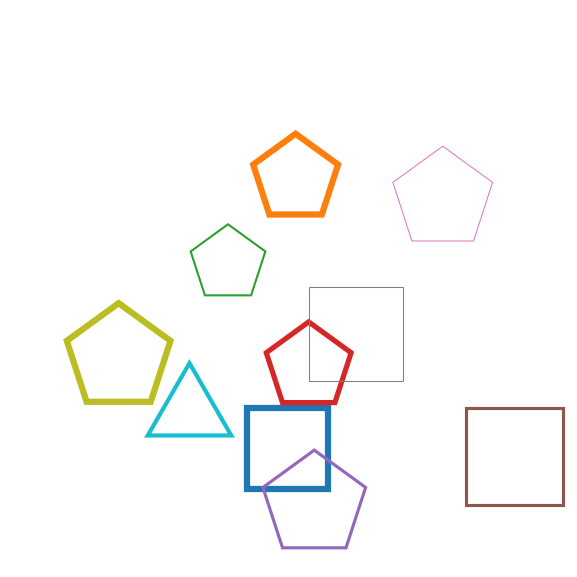[{"shape": "square", "thickness": 3, "radius": 0.35, "center": [0.498, 0.223]}, {"shape": "pentagon", "thickness": 3, "radius": 0.39, "center": [0.512, 0.69]}, {"shape": "pentagon", "thickness": 1, "radius": 0.34, "center": [0.395, 0.543]}, {"shape": "pentagon", "thickness": 2.5, "radius": 0.39, "center": [0.535, 0.364]}, {"shape": "pentagon", "thickness": 1.5, "radius": 0.47, "center": [0.544, 0.126]}, {"shape": "square", "thickness": 1.5, "radius": 0.42, "center": [0.89, 0.209]}, {"shape": "pentagon", "thickness": 0.5, "radius": 0.45, "center": [0.767, 0.655]}, {"shape": "square", "thickness": 0.5, "radius": 0.41, "center": [0.616, 0.42]}, {"shape": "pentagon", "thickness": 3, "radius": 0.47, "center": [0.205, 0.38]}, {"shape": "triangle", "thickness": 2, "radius": 0.42, "center": [0.328, 0.287]}]